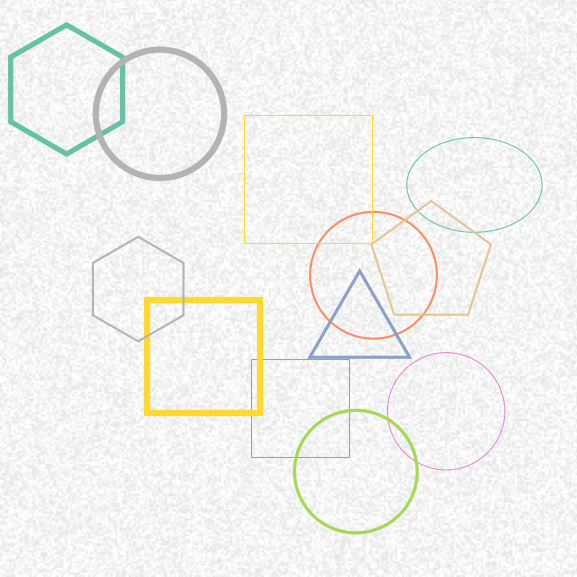[{"shape": "hexagon", "thickness": 2.5, "radius": 0.56, "center": [0.115, 0.844]}, {"shape": "oval", "thickness": 0.5, "radius": 0.59, "center": [0.822, 0.679]}, {"shape": "circle", "thickness": 1, "radius": 0.55, "center": [0.647, 0.523]}, {"shape": "triangle", "thickness": 1.5, "radius": 0.5, "center": [0.623, 0.43]}, {"shape": "square", "thickness": 0.5, "radius": 0.42, "center": [0.52, 0.293]}, {"shape": "circle", "thickness": 0.5, "radius": 0.51, "center": [0.773, 0.287]}, {"shape": "circle", "thickness": 1.5, "radius": 0.53, "center": [0.616, 0.183]}, {"shape": "square", "thickness": 3, "radius": 0.49, "center": [0.352, 0.382]}, {"shape": "square", "thickness": 0.5, "radius": 0.55, "center": [0.534, 0.689]}, {"shape": "pentagon", "thickness": 1, "radius": 0.54, "center": [0.747, 0.542]}, {"shape": "hexagon", "thickness": 1, "radius": 0.45, "center": [0.239, 0.499]}, {"shape": "circle", "thickness": 3, "radius": 0.56, "center": [0.277, 0.802]}]